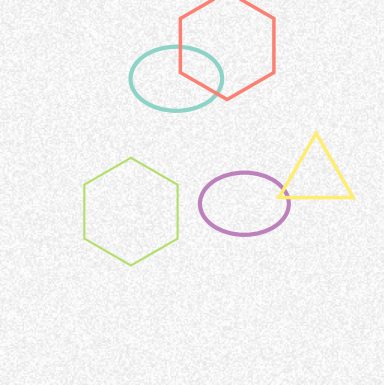[{"shape": "oval", "thickness": 3, "radius": 0.59, "center": [0.458, 0.795]}, {"shape": "hexagon", "thickness": 2.5, "radius": 0.7, "center": [0.59, 0.882]}, {"shape": "hexagon", "thickness": 1.5, "radius": 0.7, "center": [0.34, 0.45]}, {"shape": "oval", "thickness": 3, "radius": 0.58, "center": [0.635, 0.471]}, {"shape": "triangle", "thickness": 2.5, "radius": 0.56, "center": [0.821, 0.543]}]